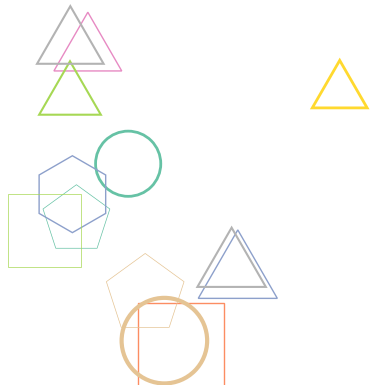[{"shape": "circle", "thickness": 2, "radius": 0.42, "center": [0.333, 0.575]}, {"shape": "pentagon", "thickness": 0.5, "radius": 0.46, "center": [0.199, 0.429]}, {"shape": "square", "thickness": 1, "radius": 0.56, "center": [0.47, 0.103]}, {"shape": "hexagon", "thickness": 1, "radius": 0.5, "center": [0.188, 0.496]}, {"shape": "triangle", "thickness": 1, "radius": 0.59, "center": [0.618, 0.284]}, {"shape": "triangle", "thickness": 1, "radius": 0.51, "center": [0.228, 0.867]}, {"shape": "square", "thickness": 0.5, "radius": 0.48, "center": [0.115, 0.401]}, {"shape": "triangle", "thickness": 1.5, "radius": 0.46, "center": [0.182, 0.748]}, {"shape": "triangle", "thickness": 2, "radius": 0.41, "center": [0.882, 0.761]}, {"shape": "circle", "thickness": 3, "radius": 0.56, "center": [0.427, 0.115]}, {"shape": "pentagon", "thickness": 0.5, "radius": 0.53, "center": [0.377, 0.236]}, {"shape": "triangle", "thickness": 1.5, "radius": 0.51, "center": [0.602, 0.306]}, {"shape": "triangle", "thickness": 1.5, "radius": 0.5, "center": [0.183, 0.884]}]